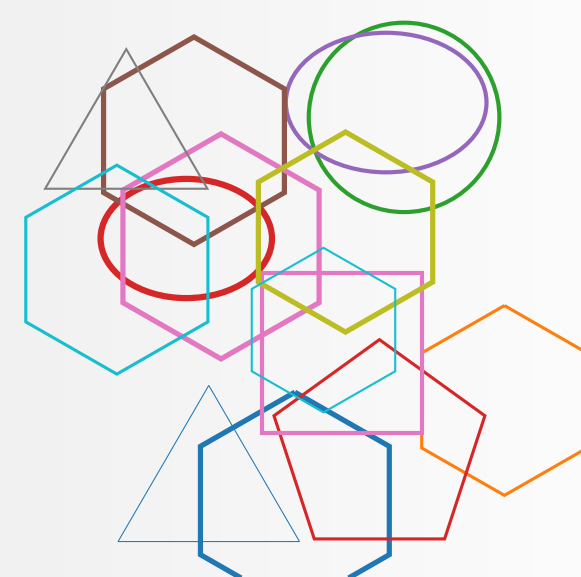[{"shape": "triangle", "thickness": 0.5, "radius": 0.9, "center": [0.359, 0.151]}, {"shape": "hexagon", "thickness": 2.5, "radius": 0.94, "center": [0.507, 0.132]}, {"shape": "hexagon", "thickness": 1.5, "radius": 0.82, "center": [0.868, 0.306]}, {"shape": "circle", "thickness": 2, "radius": 0.82, "center": [0.695, 0.796]}, {"shape": "pentagon", "thickness": 1.5, "radius": 0.95, "center": [0.653, 0.22]}, {"shape": "oval", "thickness": 3, "radius": 0.74, "center": [0.32, 0.586]}, {"shape": "oval", "thickness": 2, "radius": 0.86, "center": [0.664, 0.822]}, {"shape": "hexagon", "thickness": 2.5, "radius": 0.9, "center": [0.334, 0.755]}, {"shape": "square", "thickness": 2, "radius": 0.69, "center": [0.589, 0.388]}, {"shape": "hexagon", "thickness": 2.5, "radius": 0.97, "center": [0.38, 0.572]}, {"shape": "triangle", "thickness": 1, "radius": 0.81, "center": [0.217, 0.753]}, {"shape": "hexagon", "thickness": 2.5, "radius": 0.87, "center": [0.594, 0.597]}, {"shape": "hexagon", "thickness": 1.5, "radius": 0.9, "center": [0.201, 0.532]}, {"shape": "hexagon", "thickness": 1, "radius": 0.71, "center": [0.557, 0.428]}]